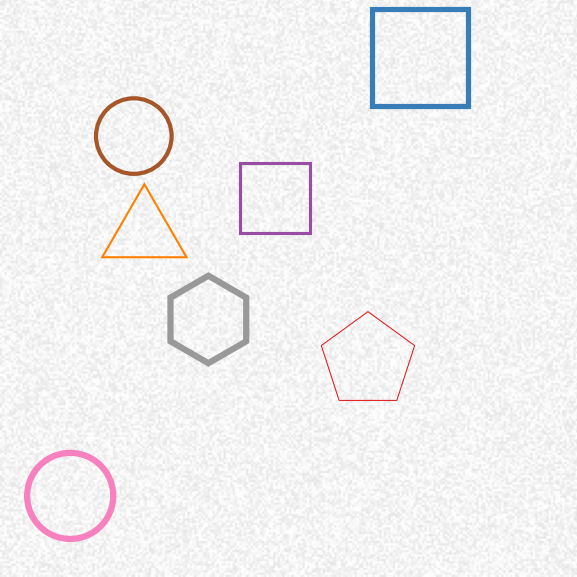[{"shape": "pentagon", "thickness": 0.5, "radius": 0.42, "center": [0.637, 0.375]}, {"shape": "square", "thickness": 2.5, "radius": 0.42, "center": [0.727, 0.899]}, {"shape": "square", "thickness": 1.5, "radius": 0.3, "center": [0.476, 0.656]}, {"shape": "triangle", "thickness": 1, "radius": 0.42, "center": [0.25, 0.596]}, {"shape": "circle", "thickness": 2, "radius": 0.33, "center": [0.232, 0.763]}, {"shape": "circle", "thickness": 3, "radius": 0.37, "center": [0.122, 0.14]}, {"shape": "hexagon", "thickness": 3, "radius": 0.38, "center": [0.361, 0.446]}]